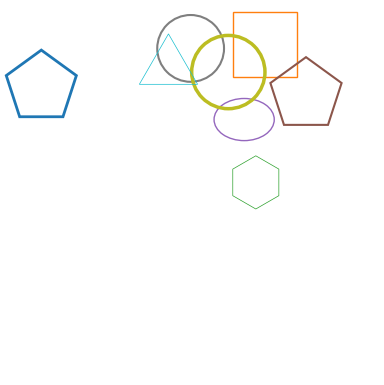[{"shape": "pentagon", "thickness": 2, "radius": 0.48, "center": [0.107, 0.774]}, {"shape": "square", "thickness": 1, "radius": 0.42, "center": [0.689, 0.884]}, {"shape": "hexagon", "thickness": 0.5, "radius": 0.35, "center": [0.664, 0.526]}, {"shape": "oval", "thickness": 1, "radius": 0.39, "center": [0.634, 0.689]}, {"shape": "pentagon", "thickness": 1.5, "radius": 0.49, "center": [0.795, 0.754]}, {"shape": "circle", "thickness": 1.5, "radius": 0.43, "center": [0.495, 0.874]}, {"shape": "circle", "thickness": 2.5, "radius": 0.48, "center": [0.593, 0.813]}, {"shape": "triangle", "thickness": 0.5, "radius": 0.44, "center": [0.438, 0.825]}]